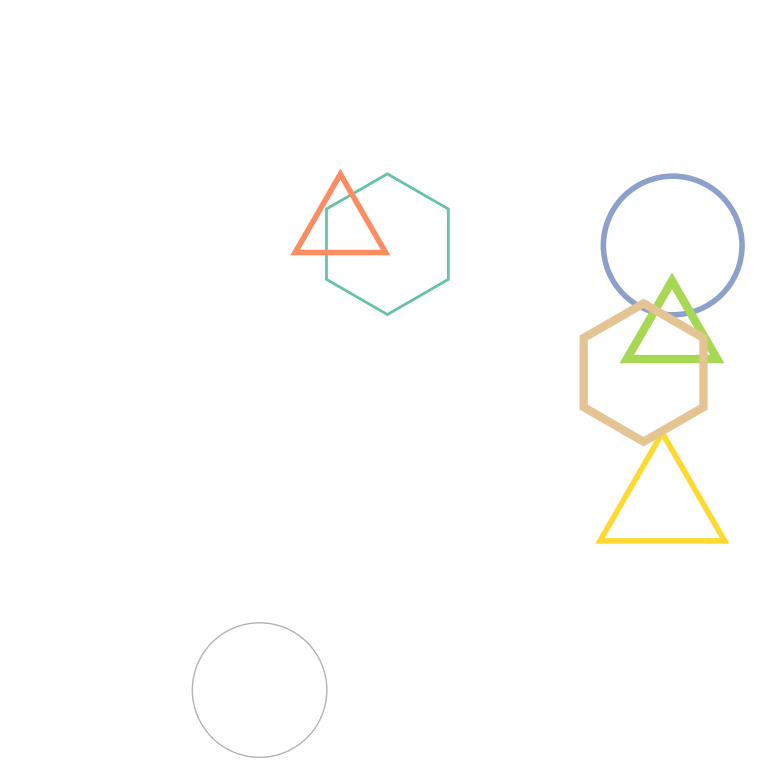[{"shape": "hexagon", "thickness": 1, "radius": 0.46, "center": [0.503, 0.683]}, {"shape": "triangle", "thickness": 2, "radius": 0.34, "center": [0.442, 0.706]}, {"shape": "circle", "thickness": 2, "radius": 0.45, "center": [0.874, 0.681]}, {"shape": "triangle", "thickness": 3, "radius": 0.34, "center": [0.873, 0.568]}, {"shape": "triangle", "thickness": 2, "radius": 0.47, "center": [0.86, 0.344]}, {"shape": "hexagon", "thickness": 3, "radius": 0.45, "center": [0.836, 0.516]}, {"shape": "circle", "thickness": 0.5, "radius": 0.44, "center": [0.337, 0.104]}]